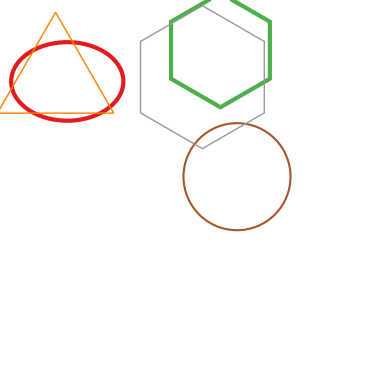[{"shape": "oval", "thickness": 3, "radius": 0.73, "center": [0.175, 0.788]}, {"shape": "hexagon", "thickness": 3, "radius": 0.74, "center": [0.573, 0.87]}, {"shape": "triangle", "thickness": 1, "radius": 0.87, "center": [0.144, 0.793]}, {"shape": "circle", "thickness": 1.5, "radius": 0.7, "center": [0.616, 0.541]}, {"shape": "hexagon", "thickness": 1, "radius": 0.93, "center": [0.526, 0.8]}]